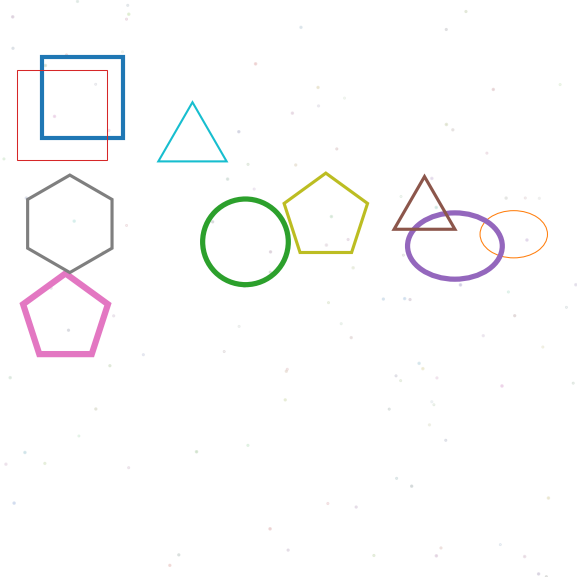[{"shape": "square", "thickness": 2, "radius": 0.35, "center": [0.143, 0.831]}, {"shape": "oval", "thickness": 0.5, "radius": 0.29, "center": [0.89, 0.593]}, {"shape": "circle", "thickness": 2.5, "radius": 0.37, "center": [0.425, 0.58]}, {"shape": "square", "thickness": 0.5, "radius": 0.39, "center": [0.108, 0.8]}, {"shape": "oval", "thickness": 2.5, "radius": 0.41, "center": [0.788, 0.573]}, {"shape": "triangle", "thickness": 1.5, "radius": 0.3, "center": [0.735, 0.633]}, {"shape": "pentagon", "thickness": 3, "radius": 0.39, "center": [0.113, 0.448]}, {"shape": "hexagon", "thickness": 1.5, "radius": 0.42, "center": [0.121, 0.612]}, {"shape": "pentagon", "thickness": 1.5, "radius": 0.38, "center": [0.564, 0.623]}, {"shape": "triangle", "thickness": 1, "radius": 0.34, "center": [0.333, 0.754]}]